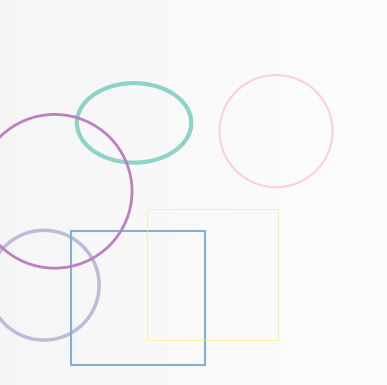[{"shape": "oval", "thickness": 3, "radius": 0.74, "center": [0.346, 0.681]}, {"shape": "circle", "thickness": 2.5, "radius": 0.71, "center": [0.113, 0.259]}, {"shape": "square", "thickness": 1.5, "radius": 0.87, "center": [0.356, 0.226]}, {"shape": "circle", "thickness": 1.5, "radius": 0.73, "center": [0.712, 0.659]}, {"shape": "circle", "thickness": 2, "radius": 1.0, "center": [0.141, 0.503]}, {"shape": "square", "thickness": 0.5, "radius": 0.85, "center": [0.548, 0.288]}]